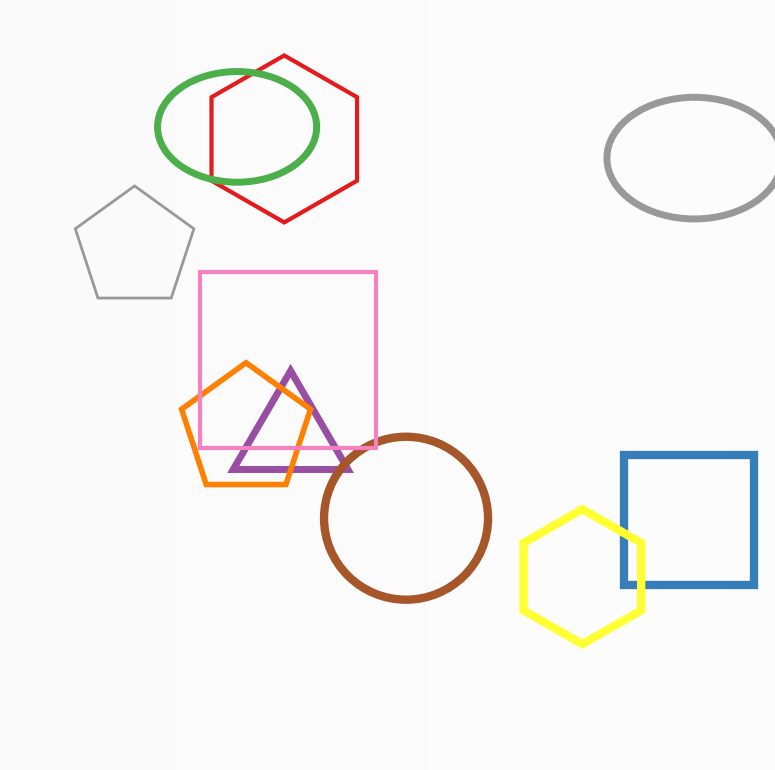[{"shape": "hexagon", "thickness": 1.5, "radius": 0.54, "center": [0.367, 0.82]}, {"shape": "square", "thickness": 3, "radius": 0.42, "center": [0.889, 0.325]}, {"shape": "oval", "thickness": 2.5, "radius": 0.51, "center": [0.306, 0.835]}, {"shape": "triangle", "thickness": 2.5, "radius": 0.43, "center": [0.375, 0.433]}, {"shape": "pentagon", "thickness": 2, "radius": 0.44, "center": [0.317, 0.442]}, {"shape": "hexagon", "thickness": 3, "radius": 0.44, "center": [0.751, 0.251]}, {"shape": "circle", "thickness": 3, "radius": 0.53, "center": [0.524, 0.327]}, {"shape": "square", "thickness": 1.5, "radius": 0.57, "center": [0.372, 0.533]}, {"shape": "oval", "thickness": 2.5, "radius": 0.56, "center": [0.896, 0.795]}, {"shape": "pentagon", "thickness": 1, "radius": 0.4, "center": [0.174, 0.678]}]